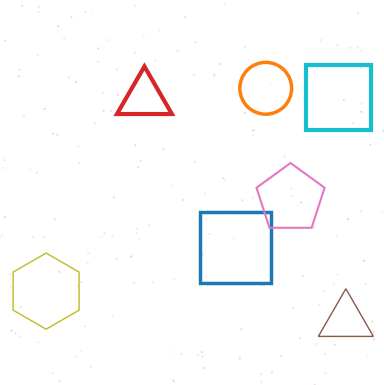[{"shape": "square", "thickness": 2.5, "radius": 0.46, "center": [0.612, 0.356]}, {"shape": "circle", "thickness": 2.5, "radius": 0.34, "center": [0.69, 0.771]}, {"shape": "triangle", "thickness": 3, "radius": 0.41, "center": [0.375, 0.745]}, {"shape": "triangle", "thickness": 1, "radius": 0.41, "center": [0.898, 0.167]}, {"shape": "pentagon", "thickness": 1.5, "radius": 0.47, "center": [0.755, 0.484]}, {"shape": "hexagon", "thickness": 1, "radius": 0.49, "center": [0.12, 0.244]}, {"shape": "square", "thickness": 3, "radius": 0.42, "center": [0.88, 0.747]}]